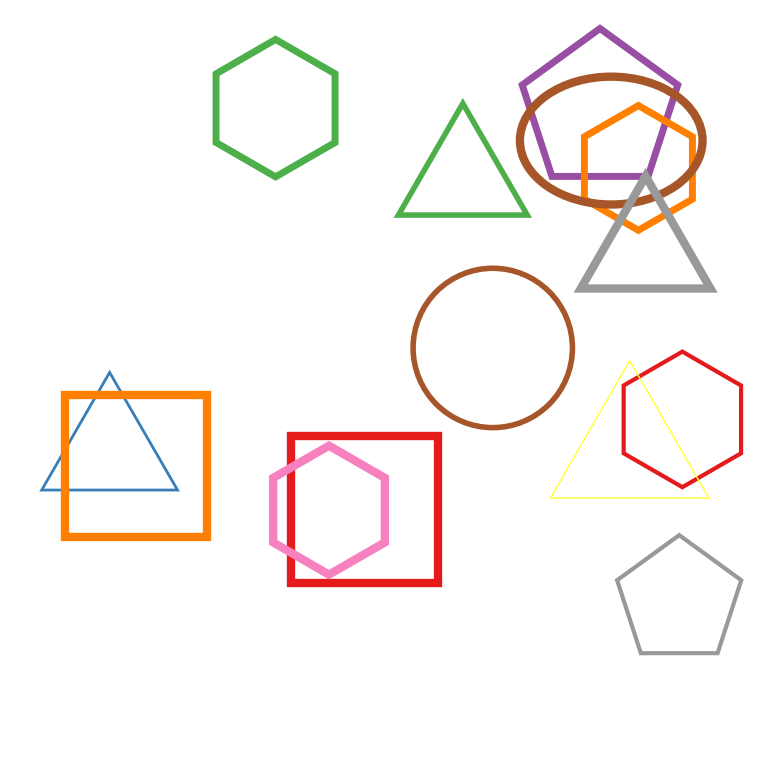[{"shape": "square", "thickness": 3, "radius": 0.48, "center": [0.473, 0.338]}, {"shape": "hexagon", "thickness": 1.5, "radius": 0.44, "center": [0.886, 0.455]}, {"shape": "triangle", "thickness": 1, "radius": 0.51, "center": [0.142, 0.414]}, {"shape": "hexagon", "thickness": 2.5, "radius": 0.45, "center": [0.358, 0.86]}, {"shape": "triangle", "thickness": 2, "radius": 0.48, "center": [0.601, 0.769]}, {"shape": "pentagon", "thickness": 2.5, "radius": 0.53, "center": [0.779, 0.857]}, {"shape": "square", "thickness": 3, "radius": 0.46, "center": [0.177, 0.395]}, {"shape": "hexagon", "thickness": 2.5, "radius": 0.4, "center": [0.829, 0.782]}, {"shape": "triangle", "thickness": 0.5, "radius": 0.59, "center": [0.818, 0.413]}, {"shape": "circle", "thickness": 2, "radius": 0.52, "center": [0.64, 0.548]}, {"shape": "oval", "thickness": 3, "radius": 0.59, "center": [0.794, 0.817]}, {"shape": "hexagon", "thickness": 3, "radius": 0.42, "center": [0.427, 0.337]}, {"shape": "triangle", "thickness": 3, "radius": 0.49, "center": [0.838, 0.674]}, {"shape": "pentagon", "thickness": 1.5, "radius": 0.42, "center": [0.882, 0.22]}]